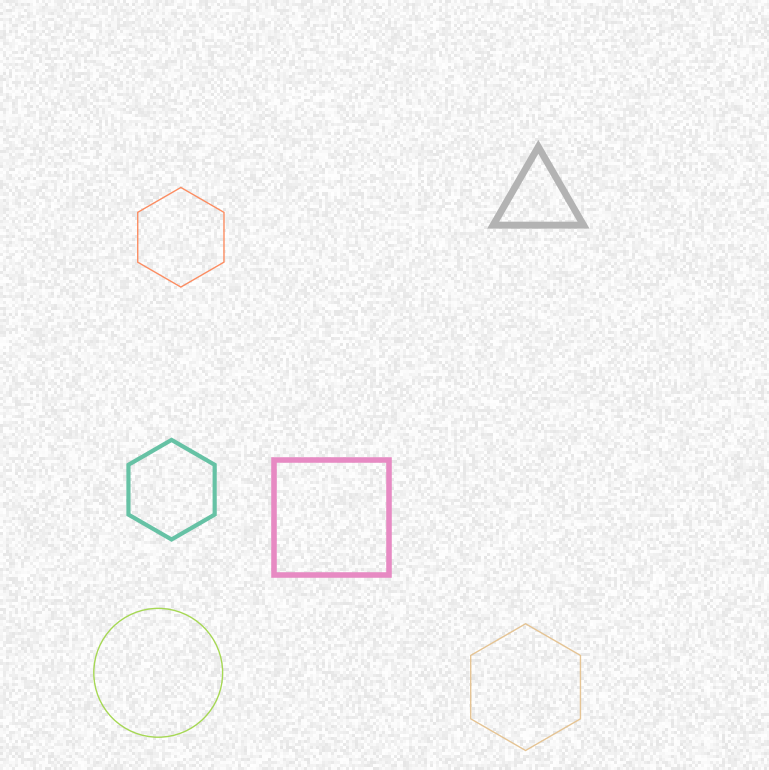[{"shape": "hexagon", "thickness": 1.5, "radius": 0.32, "center": [0.223, 0.364]}, {"shape": "hexagon", "thickness": 0.5, "radius": 0.32, "center": [0.235, 0.692]}, {"shape": "square", "thickness": 2, "radius": 0.37, "center": [0.431, 0.328]}, {"shape": "circle", "thickness": 0.5, "radius": 0.42, "center": [0.205, 0.126]}, {"shape": "hexagon", "thickness": 0.5, "radius": 0.41, "center": [0.683, 0.108]}, {"shape": "triangle", "thickness": 2.5, "radius": 0.34, "center": [0.699, 0.741]}]